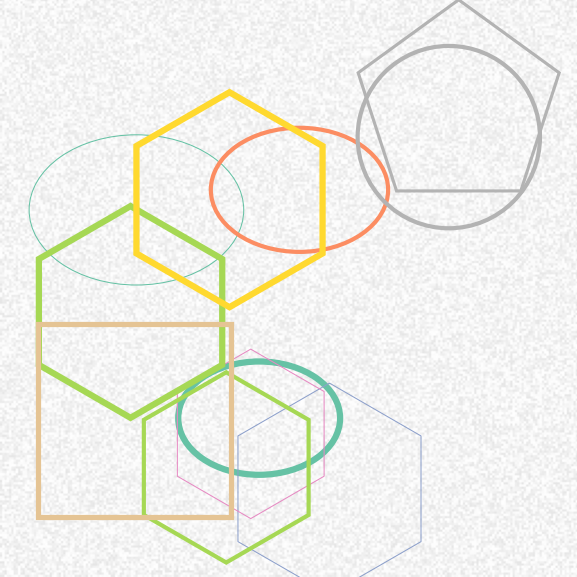[{"shape": "oval", "thickness": 3, "radius": 0.7, "center": [0.449, 0.275]}, {"shape": "oval", "thickness": 0.5, "radius": 0.93, "center": [0.236, 0.636]}, {"shape": "oval", "thickness": 2, "radius": 0.77, "center": [0.519, 0.67]}, {"shape": "hexagon", "thickness": 0.5, "radius": 0.92, "center": [0.571, 0.153]}, {"shape": "hexagon", "thickness": 0.5, "radius": 0.73, "center": [0.434, 0.248]}, {"shape": "hexagon", "thickness": 2, "radius": 0.82, "center": [0.392, 0.19]}, {"shape": "hexagon", "thickness": 3, "radius": 0.92, "center": [0.226, 0.459]}, {"shape": "hexagon", "thickness": 3, "radius": 0.93, "center": [0.397, 0.653]}, {"shape": "square", "thickness": 2.5, "radius": 0.84, "center": [0.233, 0.271]}, {"shape": "circle", "thickness": 2, "radius": 0.79, "center": [0.777, 0.762]}, {"shape": "pentagon", "thickness": 1.5, "radius": 0.91, "center": [0.794, 0.817]}]